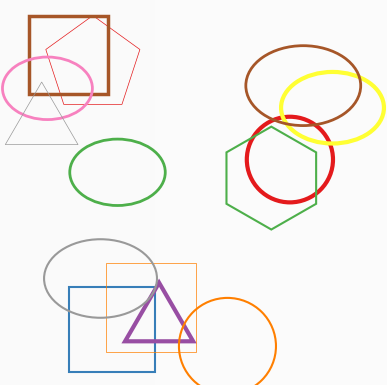[{"shape": "pentagon", "thickness": 0.5, "radius": 0.64, "center": [0.24, 0.832]}, {"shape": "circle", "thickness": 3, "radius": 0.56, "center": [0.748, 0.586]}, {"shape": "square", "thickness": 1.5, "radius": 0.55, "center": [0.288, 0.145]}, {"shape": "oval", "thickness": 2, "radius": 0.62, "center": [0.303, 0.552]}, {"shape": "hexagon", "thickness": 1.5, "radius": 0.67, "center": [0.7, 0.537]}, {"shape": "triangle", "thickness": 3, "radius": 0.51, "center": [0.411, 0.164]}, {"shape": "square", "thickness": 0.5, "radius": 0.58, "center": [0.39, 0.202]}, {"shape": "circle", "thickness": 1.5, "radius": 0.63, "center": [0.587, 0.101]}, {"shape": "oval", "thickness": 3, "radius": 0.66, "center": [0.858, 0.72]}, {"shape": "square", "thickness": 2.5, "radius": 0.51, "center": [0.176, 0.858]}, {"shape": "oval", "thickness": 2, "radius": 0.74, "center": [0.783, 0.778]}, {"shape": "oval", "thickness": 2, "radius": 0.58, "center": [0.122, 0.771]}, {"shape": "triangle", "thickness": 0.5, "radius": 0.54, "center": [0.108, 0.679]}, {"shape": "oval", "thickness": 1.5, "radius": 0.73, "center": [0.259, 0.277]}]